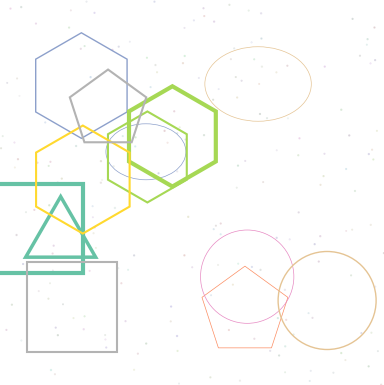[{"shape": "square", "thickness": 3, "radius": 0.58, "center": [0.1, 0.406]}, {"shape": "triangle", "thickness": 2.5, "radius": 0.52, "center": [0.158, 0.384]}, {"shape": "pentagon", "thickness": 0.5, "radius": 0.59, "center": [0.636, 0.191]}, {"shape": "hexagon", "thickness": 1, "radius": 0.69, "center": [0.211, 0.778]}, {"shape": "oval", "thickness": 0.5, "radius": 0.52, "center": [0.379, 0.606]}, {"shape": "circle", "thickness": 0.5, "radius": 0.61, "center": [0.642, 0.281]}, {"shape": "hexagon", "thickness": 3, "radius": 0.65, "center": [0.448, 0.646]}, {"shape": "hexagon", "thickness": 1.5, "radius": 0.59, "center": [0.383, 0.592]}, {"shape": "hexagon", "thickness": 1.5, "radius": 0.7, "center": [0.215, 0.534]}, {"shape": "oval", "thickness": 0.5, "radius": 0.69, "center": [0.67, 0.782]}, {"shape": "circle", "thickness": 1, "radius": 0.64, "center": [0.85, 0.219]}, {"shape": "pentagon", "thickness": 1.5, "radius": 0.52, "center": [0.281, 0.715]}, {"shape": "square", "thickness": 1.5, "radius": 0.58, "center": [0.187, 0.202]}]